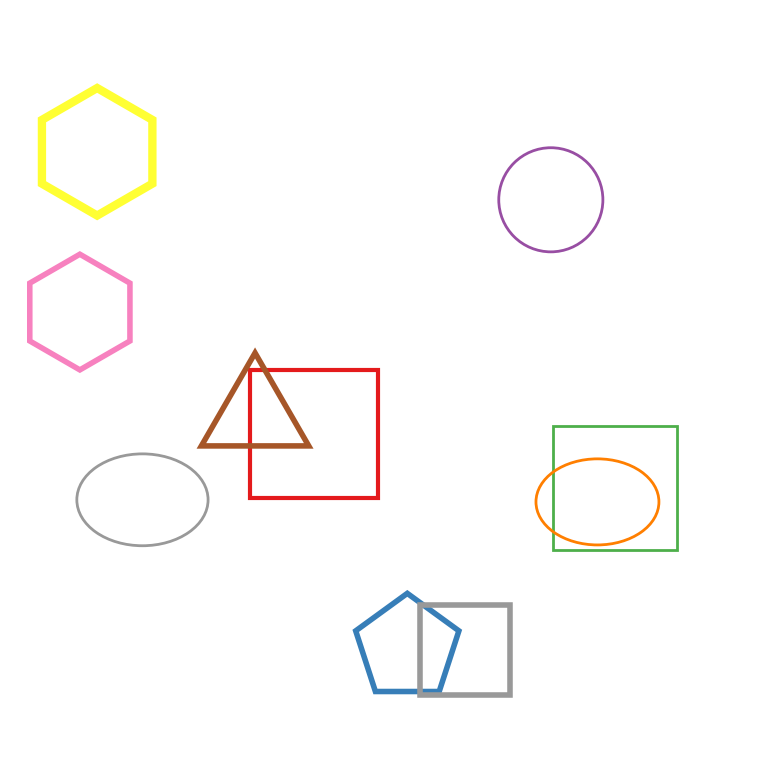[{"shape": "square", "thickness": 1.5, "radius": 0.42, "center": [0.408, 0.437]}, {"shape": "pentagon", "thickness": 2, "radius": 0.35, "center": [0.529, 0.159]}, {"shape": "square", "thickness": 1, "radius": 0.4, "center": [0.799, 0.366]}, {"shape": "circle", "thickness": 1, "radius": 0.34, "center": [0.715, 0.741]}, {"shape": "oval", "thickness": 1, "radius": 0.4, "center": [0.776, 0.348]}, {"shape": "hexagon", "thickness": 3, "radius": 0.41, "center": [0.126, 0.803]}, {"shape": "triangle", "thickness": 2, "radius": 0.4, "center": [0.331, 0.461]}, {"shape": "hexagon", "thickness": 2, "radius": 0.38, "center": [0.104, 0.595]}, {"shape": "square", "thickness": 2, "radius": 0.29, "center": [0.604, 0.156]}, {"shape": "oval", "thickness": 1, "radius": 0.43, "center": [0.185, 0.351]}]